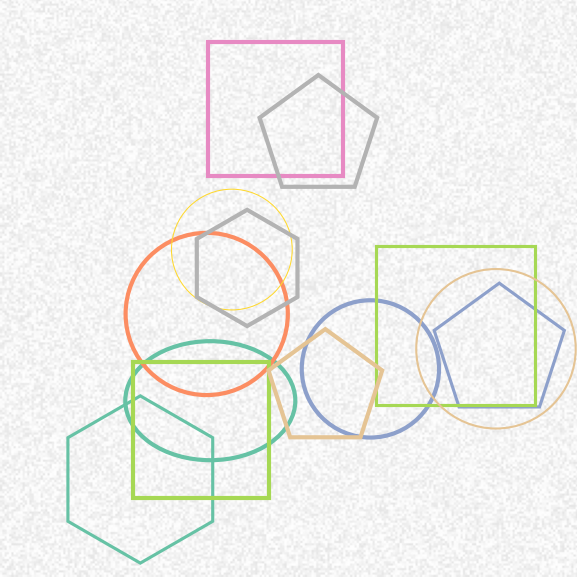[{"shape": "oval", "thickness": 2, "radius": 0.74, "center": [0.364, 0.305]}, {"shape": "hexagon", "thickness": 1.5, "radius": 0.72, "center": [0.243, 0.169]}, {"shape": "circle", "thickness": 2, "radius": 0.7, "center": [0.358, 0.455]}, {"shape": "circle", "thickness": 2, "radius": 0.59, "center": [0.641, 0.36]}, {"shape": "pentagon", "thickness": 1.5, "radius": 0.59, "center": [0.865, 0.39]}, {"shape": "square", "thickness": 2, "radius": 0.58, "center": [0.477, 0.811]}, {"shape": "square", "thickness": 2, "radius": 0.59, "center": [0.348, 0.255]}, {"shape": "square", "thickness": 1.5, "radius": 0.69, "center": [0.789, 0.436]}, {"shape": "circle", "thickness": 0.5, "radius": 0.52, "center": [0.401, 0.567]}, {"shape": "pentagon", "thickness": 2, "radius": 0.52, "center": [0.563, 0.326]}, {"shape": "circle", "thickness": 1, "radius": 0.69, "center": [0.859, 0.395]}, {"shape": "pentagon", "thickness": 2, "radius": 0.54, "center": [0.551, 0.762]}, {"shape": "hexagon", "thickness": 2, "radius": 0.5, "center": [0.428, 0.535]}]